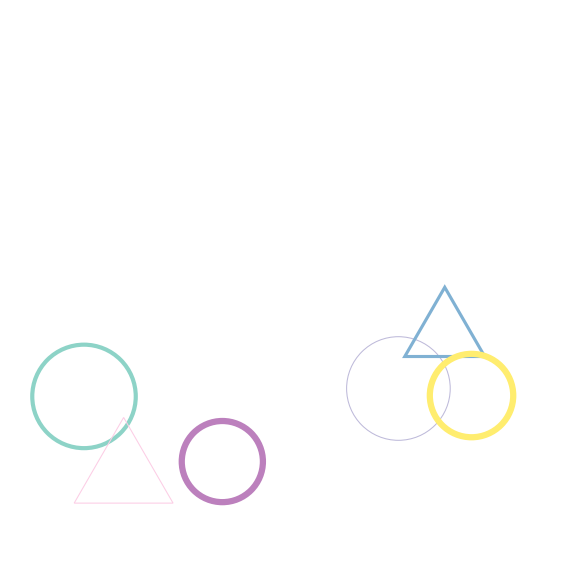[{"shape": "circle", "thickness": 2, "radius": 0.45, "center": [0.145, 0.313]}, {"shape": "circle", "thickness": 0.5, "radius": 0.45, "center": [0.69, 0.326]}, {"shape": "triangle", "thickness": 1.5, "radius": 0.4, "center": [0.77, 0.422]}, {"shape": "triangle", "thickness": 0.5, "radius": 0.49, "center": [0.214, 0.177]}, {"shape": "circle", "thickness": 3, "radius": 0.35, "center": [0.385, 0.2]}, {"shape": "circle", "thickness": 3, "radius": 0.36, "center": [0.817, 0.314]}]